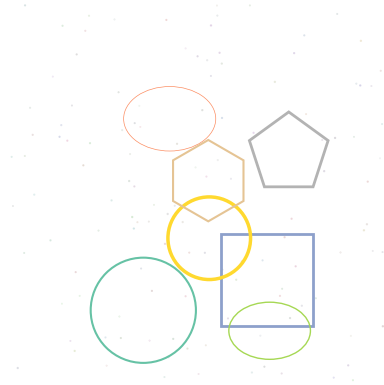[{"shape": "circle", "thickness": 1.5, "radius": 0.68, "center": [0.372, 0.194]}, {"shape": "oval", "thickness": 0.5, "radius": 0.6, "center": [0.441, 0.691]}, {"shape": "square", "thickness": 2, "radius": 0.6, "center": [0.693, 0.273]}, {"shape": "oval", "thickness": 1, "radius": 0.53, "center": [0.7, 0.141]}, {"shape": "circle", "thickness": 2.5, "radius": 0.54, "center": [0.543, 0.381]}, {"shape": "hexagon", "thickness": 1.5, "radius": 0.53, "center": [0.541, 0.531]}, {"shape": "pentagon", "thickness": 2, "radius": 0.54, "center": [0.75, 0.602]}]